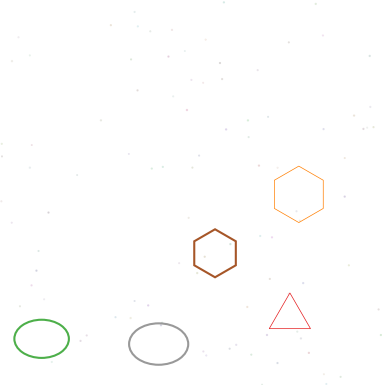[{"shape": "triangle", "thickness": 0.5, "radius": 0.31, "center": [0.753, 0.177]}, {"shape": "oval", "thickness": 1.5, "radius": 0.35, "center": [0.108, 0.12]}, {"shape": "hexagon", "thickness": 0.5, "radius": 0.37, "center": [0.776, 0.495]}, {"shape": "hexagon", "thickness": 1.5, "radius": 0.31, "center": [0.559, 0.342]}, {"shape": "oval", "thickness": 1.5, "radius": 0.38, "center": [0.412, 0.106]}]